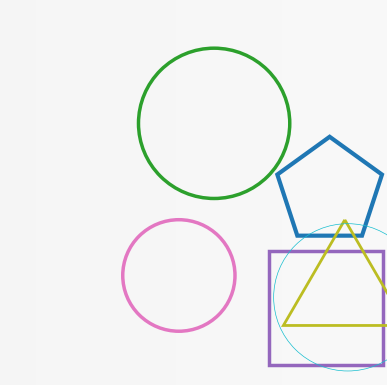[{"shape": "pentagon", "thickness": 3, "radius": 0.71, "center": [0.851, 0.503]}, {"shape": "circle", "thickness": 2.5, "radius": 0.98, "center": [0.553, 0.68]}, {"shape": "square", "thickness": 2.5, "radius": 0.73, "center": [0.842, 0.2]}, {"shape": "circle", "thickness": 2.5, "radius": 0.72, "center": [0.462, 0.284]}, {"shape": "triangle", "thickness": 2, "radius": 0.91, "center": [0.89, 0.246]}, {"shape": "circle", "thickness": 0.5, "radius": 0.96, "center": [0.897, 0.228]}]